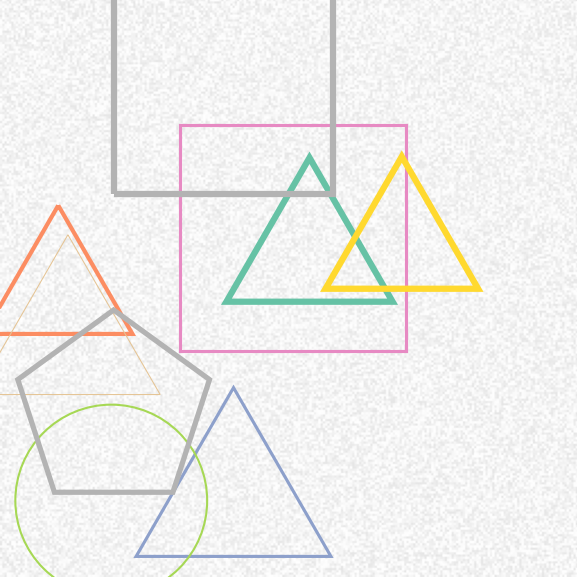[{"shape": "triangle", "thickness": 3, "radius": 0.83, "center": [0.536, 0.56]}, {"shape": "triangle", "thickness": 2, "radius": 0.74, "center": [0.101, 0.495]}, {"shape": "triangle", "thickness": 1.5, "radius": 0.97, "center": [0.404, 0.133]}, {"shape": "square", "thickness": 1.5, "radius": 0.98, "center": [0.508, 0.587]}, {"shape": "circle", "thickness": 1, "radius": 0.83, "center": [0.193, 0.132]}, {"shape": "triangle", "thickness": 3, "radius": 0.76, "center": [0.696, 0.575]}, {"shape": "triangle", "thickness": 0.5, "radius": 0.92, "center": [0.118, 0.408]}, {"shape": "square", "thickness": 3, "radius": 0.95, "center": [0.387, 0.854]}, {"shape": "pentagon", "thickness": 2.5, "radius": 0.87, "center": [0.197, 0.288]}]